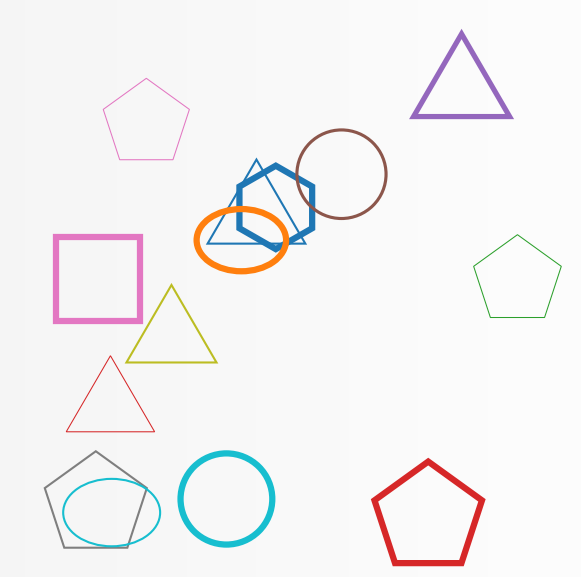[{"shape": "triangle", "thickness": 1, "radius": 0.49, "center": [0.441, 0.626]}, {"shape": "hexagon", "thickness": 3, "radius": 0.36, "center": [0.474, 0.64]}, {"shape": "oval", "thickness": 3, "radius": 0.38, "center": [0.415, 0.583]}, {"shape": "pentagon", "thickness": 0.5, "radius": 0.4, "center": [0.89, 0.513]}, {"shape": "pentagon", "thickness": 3, "radius": 0.49, "center": [0.737, 0.103]}, {"shape": "triangle", "thickness": 0.5, "radius": 0.44, "center": [0.19, 0.295]}, {"shape": "triangle", "thickness": 2.5, "radius": 0.48, "center": [0.794, 0.845]}, {"shape": "circle", "thickness": 1.5, "radius": 0.38, "center": [0.587, 0.697]}, {"shape": "pentagon", "thickness": 0.5, "radius": 0.39, "center": [0.252, 0.786]}, {"shape": "square", "thickness": 3, "radius": 0.36, "center": [0.169, 0.516]}, {"shape": "pentagon", "thickness": 1, "radius": 0.46, "center": [0.165, 0.125]}, {"shape": "triangle", "thickness": 1, "radius": 0.45, "center": [0.295, 0.416]}, {"shape": "oval", "thickness": 1, "radius": 0.42, "center": [0.192, 0.112]}, {"shape": "circle", "thickness": 3, "radius": 0.39, "center": [0.39, 0.135]}]